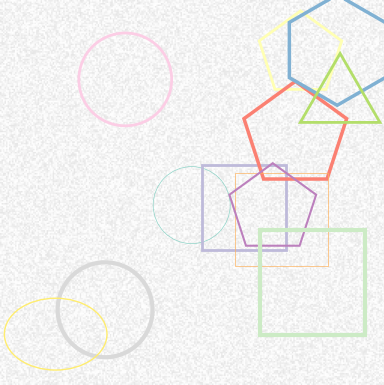[{"shape": "circle", "thickness": 0.5, "radius": 0.5, "center": [0.498, 0.467]}, {"shape": "pentagon", "thickness": 2, "radius": 0.56, "center": [0.78, 0.859]}, {"shape": "square", "thickness": 2, "radius": 0.55, "center": [0.634, 0.461]}, {"shape": "pentagon", "thickness": 2.5, "radius": 0.7, "center": [0.767, 0.648]}, {"shape": "hexagon", "thickness": 2.5, "radius": 0.72, "center": [0.876, 0.87]}, {"shape": "square", "thickness": 0.5, "radius": 0.61, "center": [0.731, 0.43]}, {"shape": "triangle", "thickness": 2, "radius": 0.6, "center": [0.883, 0.742]}, {"shape": "circle", "thickness": 2, "radius": 0.6, "center": [0.325, 0.794]}, {"shape": "circle", "thickness": 3, "radius": 0.62, "center": [0.273, 0.195]}, {"shape": "pentagon", "thickness": 1.5, "radius": 0.59, "center": [0.709, 0.458]}, {"shape": "square", "thickness": 3, "radius": 0.68, "center": [0.812, 0.267]}, {"shape": "oval", "thickness": 1, "radius": 0.67, "center": [0.145, 0.132]}]